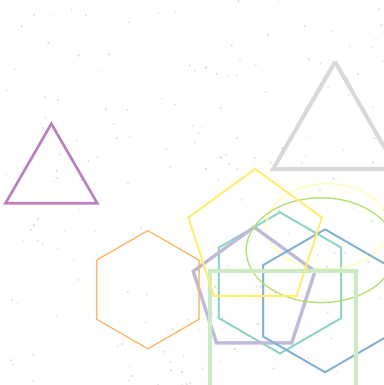[{"shape": "hexagon", "thickness": 1.5, "radius": 0.92, "center": [0.727, 0.265]}, {"shape": "oval", "thickness": 1, "radius": 0.79, "center": [0.85, 0.412]}, {"shape": "pentagon", "thickness": 2.5, "radius": 0.83, "center": [0.66, 0.244]}, {"shape": "hexagon", "thickness": 1.5, "radius": 0.93, "center": [0.844, 0.219]}, {"shape": "hexagon", "thickness": 1, "radius": 0.77, "center": [0.384, 0.248]}, {"shape": "oval", "thickness": 1, "radius": 0.97, "center": [0.834, 0.35]}, {"shape": "triangle", "thickness": 3, "radius": 0.93, "center": [0.87, 0.654]}, {"shape": "triangle", "thickness": 2, "radius": 0.69, "center": [0.133, 0.541]}, {"shape": "square", "thickness": 3, "radius": 0.95, "center": [0.735, 0.104]}, {"shape": "pentagon", "thickness": 1.5, "radius": 0.91, "center": [0.663, 0.379]}]